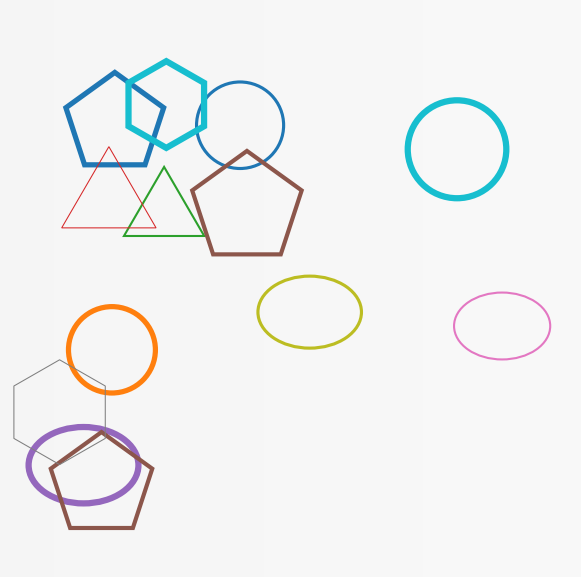[{"shape": "circle", "thickness": 1.5, "radius": 0.37, "center": [0.413, 0.782]}, {"shape": "pentagon", "thickness": 2.5, "radius": 0.44, "center": [0.197, 0.785]}, {"shape": "circle", "thickness": 2.5, "radius": 0.37, "center": [0.193, 0.393]}, {"shape": "triangle", "thickness": 1, "radius": 0.4, "center": [0.282, 0.63]}, {"shape": "triangle", "thickness": 0.5, "radius": 0.47, "center": [0.187, 0.651]}, {"shape": "oval", "thickness": 3, "radius": 0.47, "center": [0.144, 0.194]}, {"shape": "pentagon", "thickness": 2, "radius": 0.5, "center": [0.425, 0.639]}, {"shape": "pentagon", "thickness": 2, "radius": 0.46, "center": [0.175, 0.159]}, {"shape": "oval", "thickness": 1, "radius": 0.41, "center": [0.864, 0.435]}, {"shape": "hexagon", "thickness": 0.5, "radius": 0.45, "center": [0.103, 0.285]}, {"shape": "oval", "thickness": 1.5, "radius": 0.45, "center": [0.533, 0.459]}, {"shape": "circle", "thickness": 3, "radius": 0.42, "center": [0.786, 0.741]}, {"shape": "hexagon", "thickness": 3, "radius": 0.38, "center": [0.286, 0.818]}]